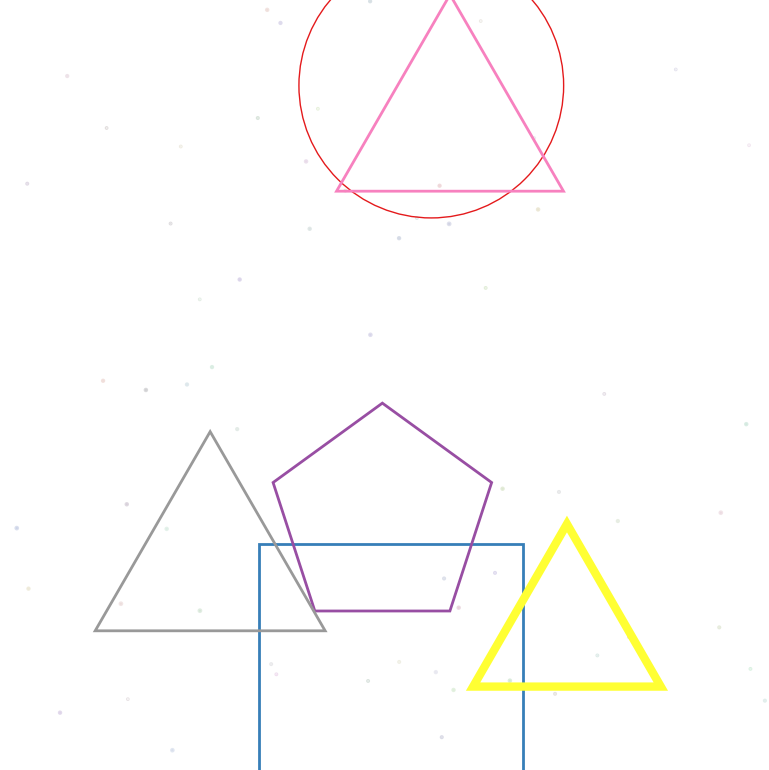[{"shape": "circle", "thickness": 0.5, "radius": 0.86, "center": [0.56, 0.889]}, {"shape": "square", "thickness": 1, "radius": 0.86, "center": [0.508, 0.123]}, {"shape": "pentagon", "thickness": 1, "radius": 0.75, "center": [0.497, 0.327]}, {"shape": "triangle", "thickness": 3, "radius": 0.7, "center": [0.736, 0.179]}, {"shape": "triangle", "thickness": 1, "radius": 0.85, "center": [0.584, 0.837]}, {"shape": "triangle", "thickness": 1, "radius": 0.86, "center": [0.273, 0.267]}]